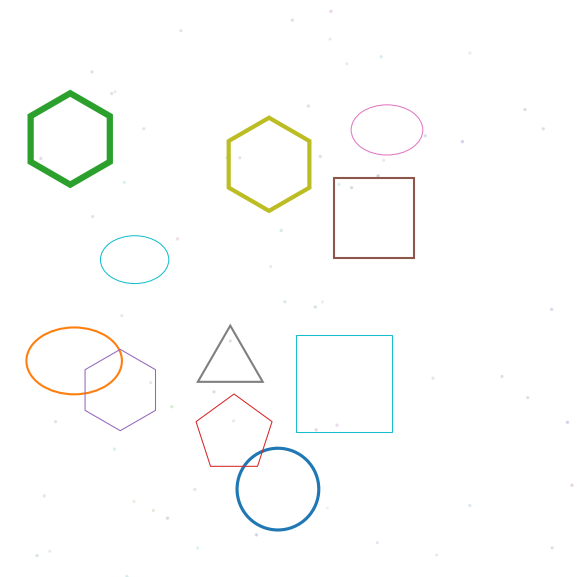[{"shape": "circle", "thickness": 1.5, "radius": 0.35, "center": [0.481, 0.152]}, {"shape": "oval", "thickness": 1, "radius": 0.41, "center": [0.128, 0.374]}, {"shape": "hexagon", "thickness": 3, "radius": 0.4, "center": [0.122, 0.759]}, {"shape": "pentagon", "thickness": 0.5, "radius": 0.35, "center": [0.405, 0.248]}, {"shape": "hexagon", "thickness": 0.5, "radius": 0.35, "center": [0.208, 0.324]}, {"shape": "square", "thickness": 1, "radius": 0.35, "center": [0.648, 0.622]}, {"shape": "oval", "thickness": 0.5, "radius": 0.31, "center": [0.67, 0.774]}, {"shape": "triangle", "thickness": 1, "radius": 0.32, "center": [0.399, 0.37]}, {"shape": "hexagon", "thickness": 2, "radius": 0.4, "center": [0.466, 0.715]}, {"shape": "square", "thickness": 0.5, "radius": 0.42, "center": [0.596, 0.335]}, {"shape": "oval", "thickness": 0.5, "radius": 0.3, "center": [0.233, 0.55]}]